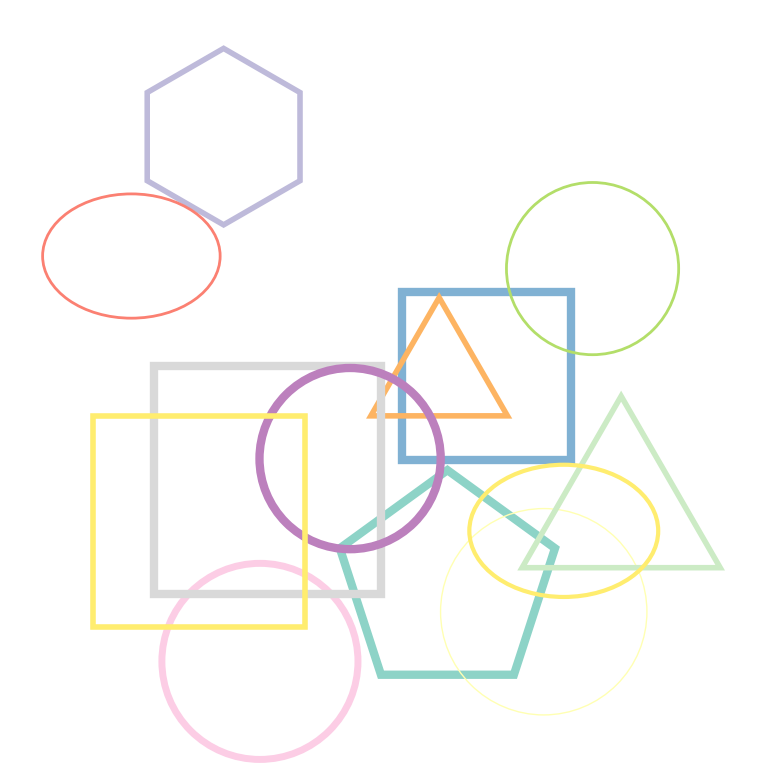[{"shape": "pentagon", "thickness": 3, "radius": 0.73, "center": [0.581, 0.243]}, {"shape": "circle", "thickness": 0.5, "radius": 0.67, "center": [0.706, 0.206]}, {"shape": "hexagon", "thickness": 2, "radius": 0.57, "center": [0.29, 0.823]}, {"shape": "oval", "thickness": 1, "radius": 0.58, "center": [0.171, 0.667]}, {"shape": "square", "thickness": 3, "radius": 0.55, "center": [0.632, 0.512]}, {"shape": "triangle", "thickness": 2, "radius": 0.51, "center": [0.57, 0.511]}, {"shape": "circle", "thickness": 1, "radius": 0.56, "center": [0.77, 0.651]}, {"shape": "circle", "thickness": 2.5, "radius": 0.64, "center": [0.338, 0.141]}, {"shape": "square", "thickness": 3, "radius": 0.74, "center": [0.347, 0.376]}, {"shape": "circle", "thickness": 3, "radius": 0.59, "center": [0.455, 0.404]}, {"shape": "triangle", "thickness": 2, "radius": 0.74, "center": [0.807, 0.337]}, {"shape": "square", "thickness": 2, "radius": 0.69, "center": [0.259, 0.323]}, {"shape": "oval", "thickness": 1.5, "radius": 0.61, "center": [0.732, 0.311]}]